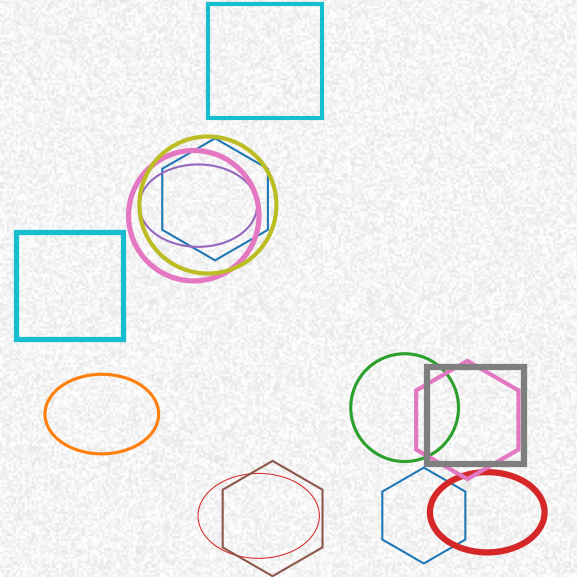[{"shape": "hexagon", "thickness": 1, "radius": 0.42, "center": [0.734, 0.106]}, {"shape": "hexagon", "thickness": 1, "radius": 0.53, "center": [0.372, 0.654]}, {"shape": "oval", "thickness": 1.5, "radius": 0.49, "center": [0.176, 0.282]}, {"shape": "circle", "thickness": 1.5, "radius": 0.47, "center": [0.701, 0.293]}, {"shape": "oval", "thickness": 0.5, "radius": 0.53, "center": [0.448, 0.106]}, {"shape": "oval", "thickness": 3, "radius": 0.5, "center": [0.844, 0.112]}, {"shape": "oval", "thickness": 1, "radius": 0.51, "center": [0.343, 0.643]}, {"shape": "hexagon", "thickness": 1, "radius": 0.5, "center": [0.472, 0.101]}, {"shape": "hexagon", "thickness": 2, "radius": 0.51, "center": [0.809, 0.272]}, {"shape": "circle", "thickness": 2.5, "radius": 0.56, "center": [0.336, 0.626]}, {"shape": "square", "thickness": 3, "radius": 0.42, "center": [0.824, 0.279]}, {"shape": "circle", "thickness": 2, "radius": 0.59, "center": [0.36, 0.644]}, {"shape": "square", "thickness": 2, "radius": 0.49, "center": [0.458, 0.893]}, {"shape": "square", "thickness": 2.5, "radius": 0.46, "center": [0.12, 0.505]}]